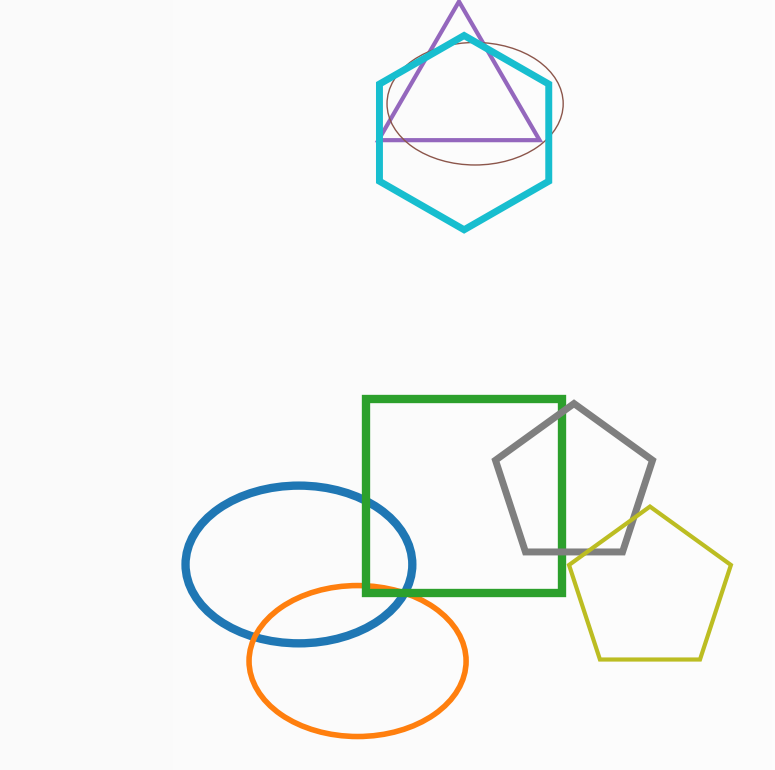[{"shape": "oval", "thickness": 3, "radius": 0.73, "center": [0.386, 0.267]}, {"shape": "oval", "thickness": 2, "radius": 0.7, "center": [0.461, 0.142]}, {"shape": "square", "thickness": 3, "radius": 0.63, "center": [0.599, 0.356]}, {"shape": "triangle", "thickness": 1.5, "radius": 0.6, "center": [0.592, 0.878]}, {"shape": "oval", "thickness": 0.5, "radius": 0.57, "center": [0.613, 0.865]}, {"shape": "pentagon", "thickness": 2.5, "radius": 0.53, "center": [0.741, 0.369]}, {"shape": "pentagon", "thickness": 1.5, "radius": 0.55, "center": [0.839, 0.232]}, {"shape": "hexagon", "thickness": 2.5, "radius": 0.63, "center": [0.599, 0.828]}]